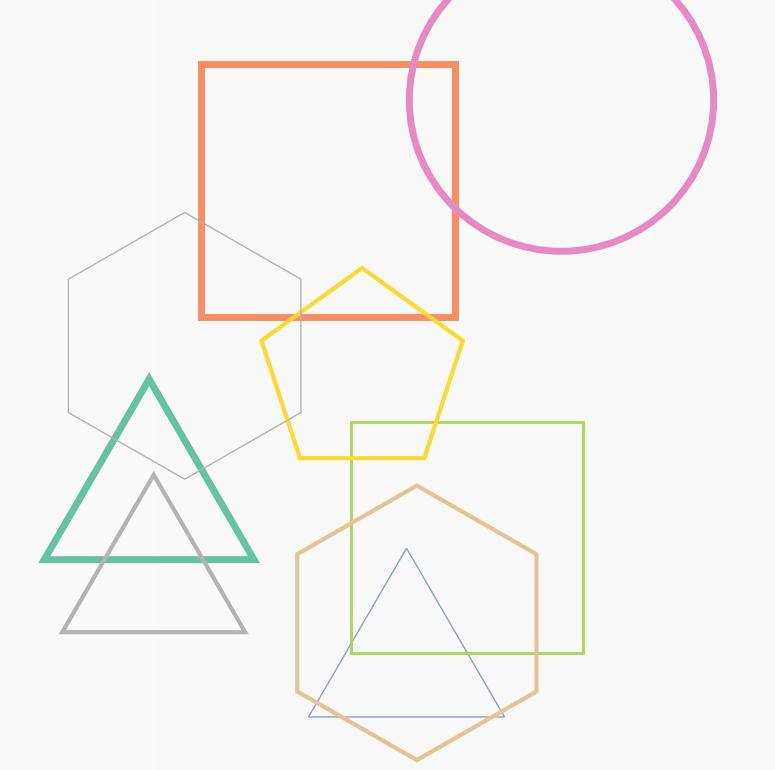[{"shape": "triangle", "thickness": 2.5, "radius": 0.78, "center": [0.192, 0.351]}, {"shape": "square", "thickness": 2.5, "radius": 0.82, "center": [0.423, 0.753]}, {"shape": "triangle", "thickness": 0.5, "radius": 0.73, "center": [0.525, 0.142]}, {"shape": "circle", "thickness": 2.5, "radius": 0.98, "center": [0.724, 0.87]}, {"shape": "square", "thickness": 1, "radius": 0.75, "center": [0.602, 0.302]}, {"shape": "pentagon", "thickness": 1.5, "radius": 0.68, "center": [0.467, 0.515]}, {"shape": "hexagon", "thickness": 1.5, "radius": 0.89, "center": [0.538, 0.191]}, {"shape": "hexagon", "thickness": 0.5, "radius": 0.87, "center": [0.238, 0.551]}, {"shape": "triangle", "thickness": 1.5, "radius": 0.68, "center": [0.198, 0.247]}]